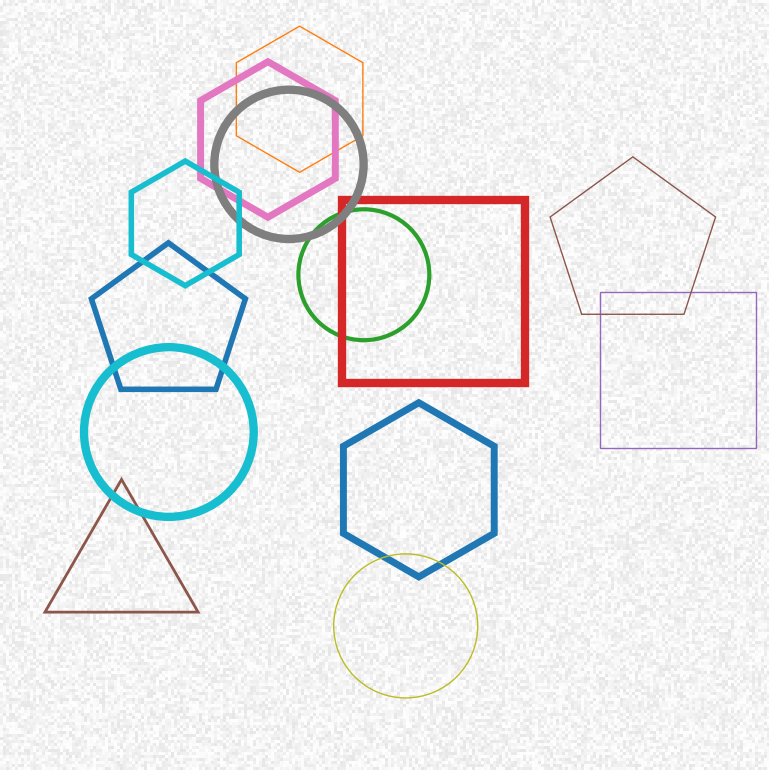[{"shape": "pentagon", "thickness": 2, "radius": 0.53, "center": [0.219, 0.579]}, {"shape": "hexagon", "thickness": 2.5, "radius": 0.57, "center": [0.544, 0.364]}, {"shape": "hexagon", "thickness": 0.5, "radius": 0.47, "center": [0.389, 0.871]}, {"shape": "circle", "thickness": 1.5, "radius": 0.43, "center": [0.473, 0.643]}, {"shape": "square", "thickness": 3, "radius": 0.59, "center": [0.563, 0.622]}, {"shape": "square", "thickness": 0.5, "radius": 0.51, "center": [0.881, 0.519]}, {"shape": "triangle", "thickness": 1, "radius": 0.57, "center": [0.158, 0.262]}, {"shape": "pentagon", "thickness": 0.5, "radius": 0.56, "center": [0.822, 0.683]}, {"shape": "hexagon", "thickness": 2.5, "radius": 0.51, "center": [0.348, 0.819]}, {"shape": "circle", "thickness": 3, "radius": 0.48, "center": [0.375, 0.787]}, {"shape": "circle", "thickness": 0.5, "radius": 0.47, "center": [0.527, 0.187]}, {"shape": "circle", "thickness": 3, "radius": 0.55, "center": [0.219, 0.439]}, {"shape": "hexagon", "thickness": 2, "radius": 0.4, "center": [0.241, 0.71]}]